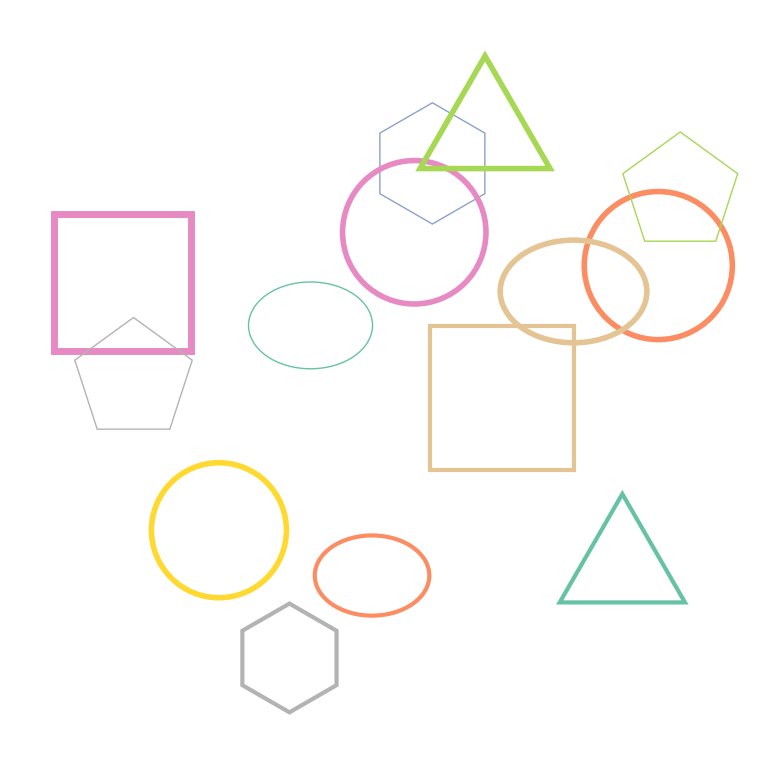[{"shape": "triangle", "thickness": 1.5, "radius": 0.47, "center": [0.808, 0.265]}, {"shape": "oval", "thickness": 0.5, "radius": 0.4, "center": [0.403, 0.577]}, {"shape": "oval", "thickness": 1.5, "radius": 0.37, "center": [0.483, 0.253]}, {"shape": "circle", "thickness": 2, "radius": 0.48, "center": [0.855, 0.655]}, {"shape": "hexagon", "thickness": 0.5, "radius": 0.39, "center": [0.562, 0.788]}, {"shape": "square", "thickness": 2.5, "radius": 0.44, "center": [0.159, 0.633]}, {"shape": "circle", "thickness": 2, "radius": 0.47, "center": [0.538, 0.698]}, {"shape": "triangle", "thickness": 2, "radius": 0.49, "center": [0.63, 0.83]}, {"shape": "pentagon", "thickness": 0.5, "radius": 0.39, "center": [0.883, 0.75]}, {"shape": "circle", "thickness": 2, "radius": 0.44, "center": [0.284, 0.311]}, {"shape": "square", "thickness": 1.5, "radius": 0.47, "center": [0.652, 0.483]}, {"shape": "oval", "thickness": 2, "radius": 0.48, "center": [0.745, 0.621]}, {"shape": "hexagon", "thickness": 1.5, "radius": 0.35, "center": [0.376, 0.146]}, {"shape": "pentagon", "thickness": 0.5, "radius": 0.4, "center": [0.173, 0.507]}]